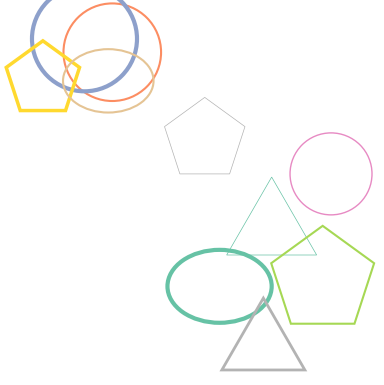[{"shape": "triangle", "thickness": 0.5, "radius": 0.67, "center": [0.706, 0.405]}, {"shape": "oval", "thickness": 3, "radius": 0.68, "center": [0.57, 0.256]}, {"shape": "circle", "thickness": 1.5, "radius": 0.63, "center": [0.292, 0.864]}, {"shape": "circle", "thickness": 3, "radius": 0.68, "center": [0.219, 0.899]}, {"shape": "circle", "thickness": 1, "radius": 0.53, "center": [0.86, 0.548]}, {"shape": "pentagon", "thickness": 1.5, "radius": 0.7, "center": [0.838, 0.273]}, {"shape": "pentagon", "thickness": 2.5, "radius": 0.5, "center": [0.111, 0.794]}, {"shape": "oval", "thickness": 1.5, "radius": 0.59, "center": [0.281, 0.79]}, {"shape": "pentagon", "thickness": 0.5, "radius": 0.55, "center": [0.532, 0.637]}, {"shape": "triangle", "thickness": 2, "radius": 0.62, "center": [0.684, 0.101]}]